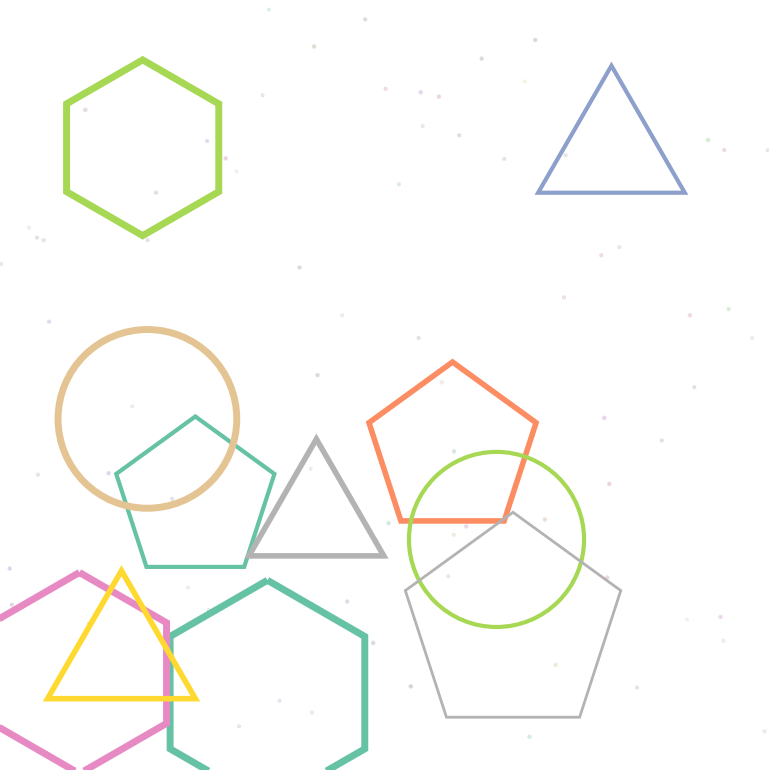[{"shape": "pentagon", "thickness": 1.5, "radius": 0.54, "center": [0.254, 0.351]}, {"shape": "hexagon", "thickness": 2.5, "radius": 0.73, "center": [0.347, 0.1]}, {"shape": "pentagon", "thickness": 2, "radius": 0.57, "center": [0.588, 0.416]}, {"shape": "triangle", "thickness": 1.5, "radius": 0.55, "center": [0.794, 0.805]}, {"shape": "hexagon", "thickness": 2.5, "radius": 0.65, "center": [0.103, 0.126]}, {"shape": "circle", "thickness": 1.5, "radius": 0.57, "center": [0.645, 0.299]}, {"shape": "hexagon", "thickness": 2.5, "radius": 0.57, "center": [0.185, 0.808]}, {"shape": "triangle", "thickness": 2, "radius": 0.55, "center": [0.158, 0.148]}, {"shape": "circle", "thickness": 2.5, "radius": 0.58, "center": [0.191, 0.456]}, {"shape": "pentagon", "thickness": 1, "radius": 0.74, "center": [0.666, 0.188]}, {"shape": "triangle", "thickness": 2, "radius": 0.51, "center": [0.411, 0.329]}]